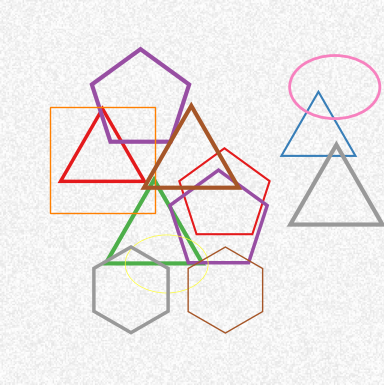[{"shape": "pentagon", "thickness": 1.5, "radius": 0.62, "center": [0.583, 0.491]}, {"shape": "triangle", "thickness": 2.5, "radius": 0.63, "center": [0.266, 0.592]}, {"shape": "triangle", "thickness": 1.5, "radius": 0.56, "center": [0.827, 0.651]}, {"shape": "triangle", "thickness": 3, "radius": 0.73, "center": [0.4, 0.388]}, {"shape": "pentagon", "thickness": 3, "radius": 0.66, "center": [0.365, 0.739]}, {"shape": "pentagon", "thickness": 2.5, "radius": 0.66, "center": [0.568, 0.425]}, {"shape": "square", "thickness": 1, "radius": 0.68, "center": [0.266, 0.585]}, {"shape": "oval", "thickness": 0.5, "radius": 0.54, "center": [0.433, 0.314]}, {"shape": "triangle", "thickness": 3, "radius": 0.71, "center": [0.497, 0.583]}, {"shape": "hexagon", "thickness": 1, "radius": 0.56, "center": [0.585, 0.247]}, {"shape": "oval", "thickness": 2, "radius": 0.59, "center": [0.869, 0.774]}, {"shape": "triangle", "thickness": 3, "radius": 0.69, "center": [0.874, 0.486]}, {"shape": "hexagon", "thickness": 2.5, "radius": 0.56, "center": [0.34, 0.247]}]